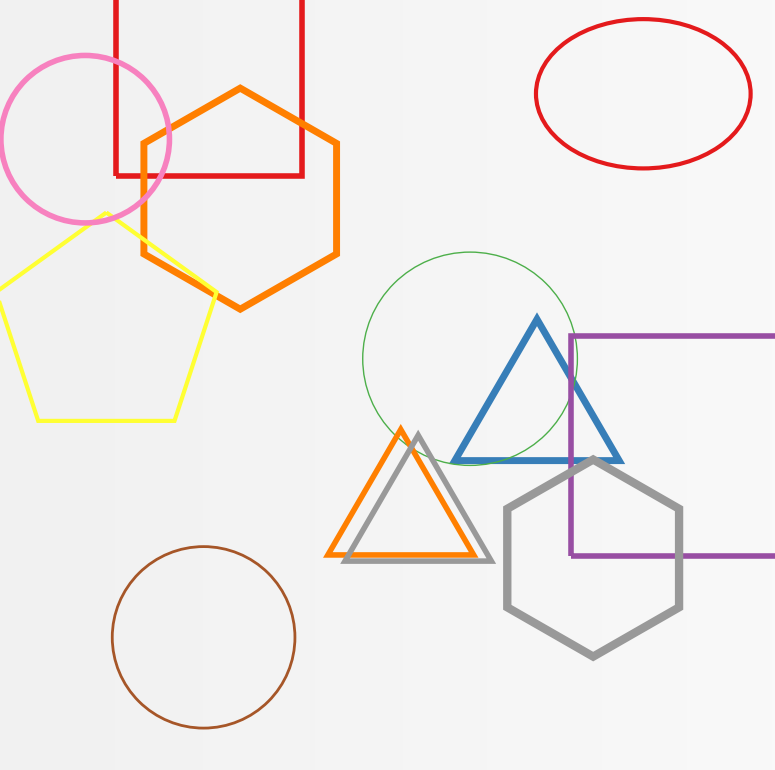[{"shape": "square", "thickness": 2, "radius": 0.6, "center": [0.269, 0.892]}, {"shape": "oval", "thickness": 1.5, "radius": 0.69, "center": [0.83, 0.878]}, {"shape": "triangle", "thickness": 2.5, "radius": 0.61, "center": [0.693, 0.463]}, {"shape": "circle", "thickness": 0.5, "radius": 0.69, "center": [0.607, 0.534]}, {"shape": "square", "thickness": 2, "radius": 0.71, "center": [0.88, 0.421]}, {"shape": "hexagon", "thickness": 2.5, "radius": 0.72, "center": [0.31, 0.742]}, {"shape": "triangle", "thickness": 2, "radius": 0.54, "center": [0.517, 0.334]}, {"shape": "pentagon", "thickness": 1.5, "radius": 0.75, "center": [0.137, 0.574]}, {"shape": "circle", "thickness": 1, "radius": 0.59, "center": [0.263, 0.172]}, {"shape": "circle", "thickness": 2, "radius": 0.54, "center": [0.11, 0.819]}, {"shape": "triangle", "thickness": 2, "radius": 0.54, "center": [0.54, 0.326]}, {"shape": "hexagon", "thickness": 3, "radius": 0.64, "center": [0.765, 0.275]}]